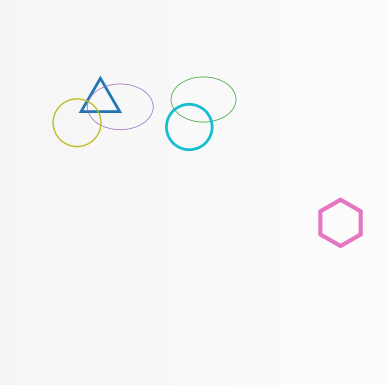[{"shape": "triangle", "thickness": 2, "radius": 0.29, "center": [0.259, 0.739]}, {"shape": "oval", "thickness": 0.5, "radius": 0.42, "center": [0.525, 0.742]}, {"shape": "oval", "thickness": 0.5, "radius": 0.42, "center": [0.311, 0.723]}, {"shape": "hexagon", "thickness": 3, "radius": 0.3, "center": [0.879, 0.421]}, {"shape": "circle", "thickness": 1, "radius": 0.31, "center": [0.199, 0.681]}, {"shape": "circle", "thickness": 2, "radius": 0.29, "center": [0.488, 0.67]}]